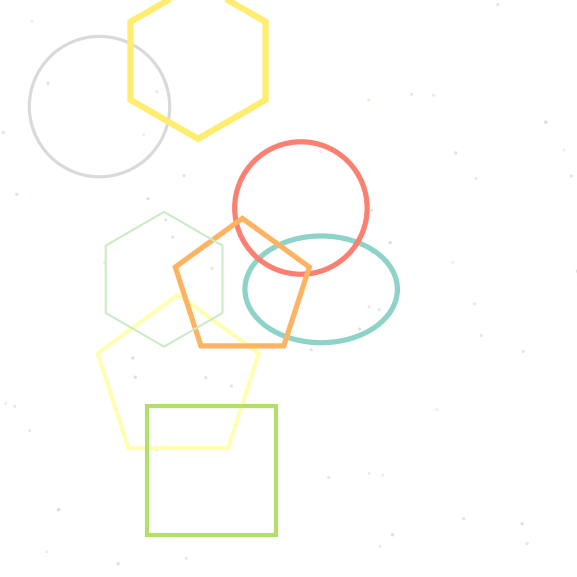[{"shape": "oval", "thickness": 2.5, "radius": 0.66, "center": [0.556, 0.498]}, {"shape": "pentagon", "thickness": 2, "radius": 0.73, "center": [0.309, 0.342]}, {"shape": "circle", "thickness": 2.5, "radius": 0.57, "center": [0.521, 0.639]}, {"shape": "pentagon", "thickness": 2.5, "radius": 0.61, "center": [0.42, 0.499]}, {"shape": "square", "thickness": 2, "radius": 0.56, "center": [0.366, 0.185]}, {"shape": "circle", "thickness": 1.5, "radius": 0.61, "center": [0.172, 0.815]}, {"shape": "hexagon", "thickness": 1, "radius": 0.58, "center": [0.284, 0.515]}, {"shape": "hexagon", "thickness": 3, "radius": 0.68, "center": [0.343, 0.894]}]